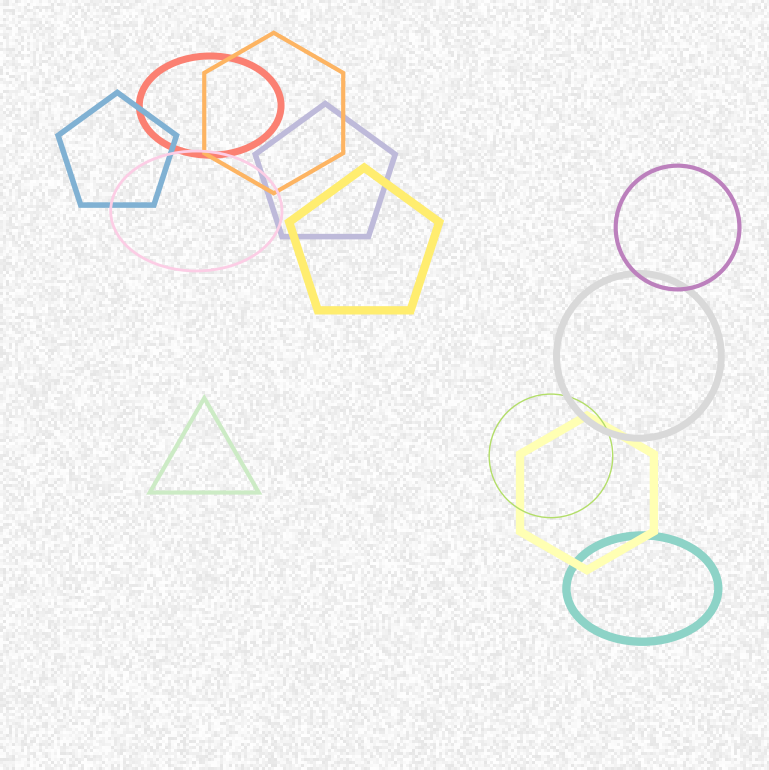[{"shape": "oval", "thickness": 3, "radius": 0.49, "center": [0.834, 0.236]}, {"shape": "hexagon", "thickness": 3, "radius": 0.5, "center": [0.762, 0.36]}, {"shape": "pentagon", "thickness": 2, "radius": 0.48, "center": [0.422, 0.77]}, {"shape": "oval", "thickness": 2.5, "radius": 0.46, "center": [0.273, 0.863]}, {"shape": "pentagon", "thickness": 2, "radius": 0.4, "center": [0.152, 0.799]}, {"shape": "hexagon", "thickness": 1.5, "radius": 0.52, "center": [0.355, 0.853]}, {"shape": "circle", "thickness": 0.5, "radius": 0.4, "center": [0.716, 0.408]}, {"shape": "oval", "thickness": 1, "radius": 0.56, "center": [0.255, 0.726]}, {"shape": "circle", "thickness": 2.5, "radius": 0.53, "center": [0.83, 0.538]}, {"shape": "circle", "thickness": 1.5, "radius": 0.4, "center": [0.88, 0.705]}, {"shape": "triangle", "thickness": 1.5, "radius": 0.41, "center": [0.265, 0.401]}, {"shape": "pentagon", "thickness": 3, "radius": 0.51, "center": [0.473, 0.68]}]